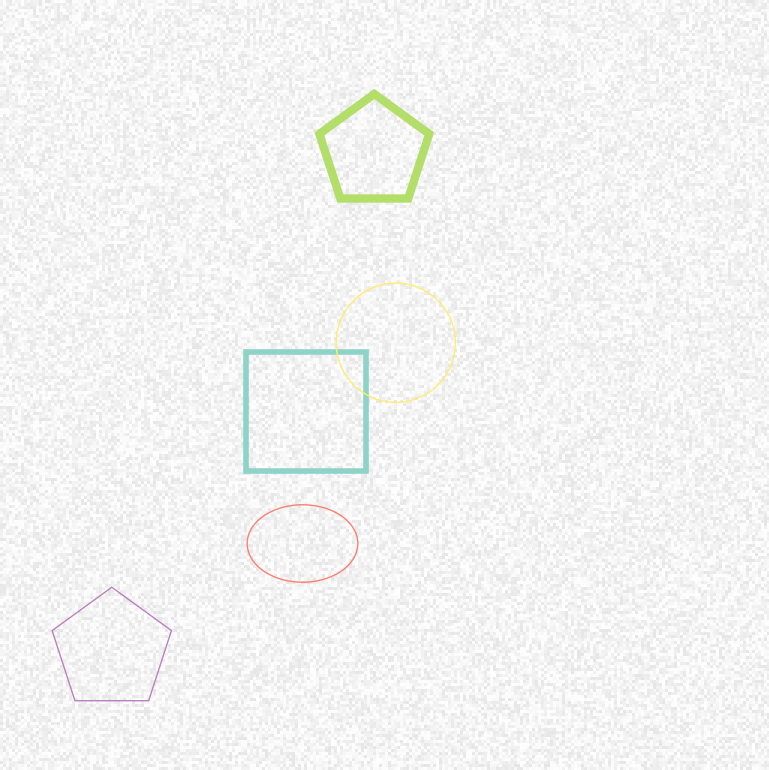[{"shape": "square", "thickness": 2, "radius": 0.39, "center": [0.397, 0.466]}, {"shape": "oval", "thickness": 0.5, "radius": 0.36, "center": [0.393, 0.294]}, {"shape": "pentagon", "thickness": 3, "radius": 0.38, "center": [0.486, 0.803]}, {"shape": "pentagon", "thickness": 0.5, "radius": 0.41, "center": [0.145, 0.156]}, {"shape": "circle", "thickness": 0.5, "radius": 0.39, "center": [0.514, 0.555]}]